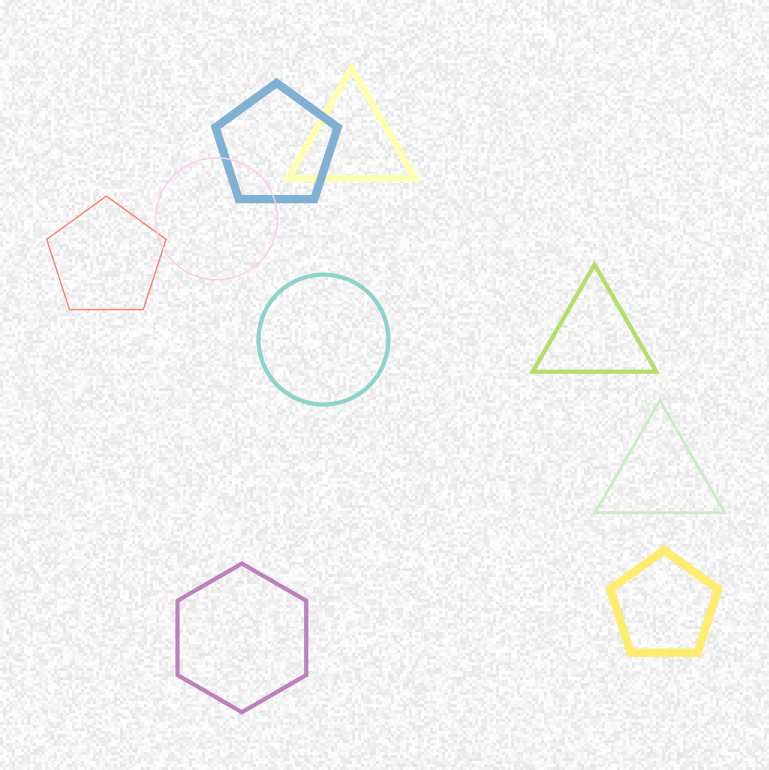[{"shape": "circle", "thickness": 1.5, "radius": 0.42, "center": [0.42, 0.559]}, {"shape": "triangle", "thickness": 2.5, "radius": 0.48, "center": [0.457, 0.816]}, {"shape": "pentagon", "thickness": 0.5, "radius": 0.41, "center": [0.138, 0.664]}, {"shape": "pentagon", "thickness": 3, "radius": 0.42, "center": [0.359, 0.809]}, {"shape": "triangle", "thickness": 1.5, "radius": 0.46, "center": [0.772, 0.564]}, {"shape": "circle", "thickness": 0.5, "radius": 0.4, "center": [0.281, 0.716]}, {"shape": "hexagon", "thickness": 1.5, "radius": 0.48, "center": [0.314, 0.172]}, {"shape": "triangle", "thickness": 1, "radius": 0.49, "center": [0.857, 0.383]}, {"shape": "pentagon", "thickness": 3, "radius": 0.37, "center": [0.862, 0.212]}]